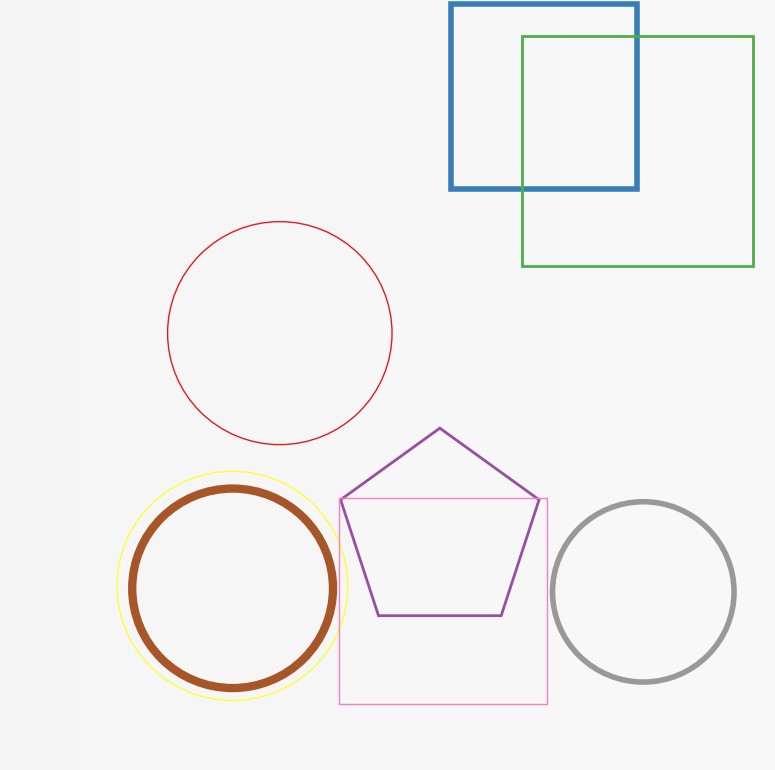[{"shape": "circle", "thickness": 0.5, "radius": 0.72, "center": [0.361, 0.567]}, {"shape": "square", "thickness": 2, "radius": 0.6, "center": [0.702, 0.875]}, {"shape": "square", "thickness": 1, "radius": 0.75, "center": [0.822, 0.804]}, {"shape": "pentagon", "thickness": 1, "radius": 0.67, "center": [0.568, 0.309]}, {"shape": "circle", "thickness": 0.5, "radius": 0.74, "center": [0.3, 0.239]}, {"shape": "circle", "thickness": 3, "radius": 0.65, "center": [0.3, 0.236]}, {"shape": "square", "thickness": 0.5, "radius": 0.67, "center": [0.571, 0.22]}, {"shape": "circle", "thickness": 2, "radius": 0.59, "center": [0.83, 0.231]}]